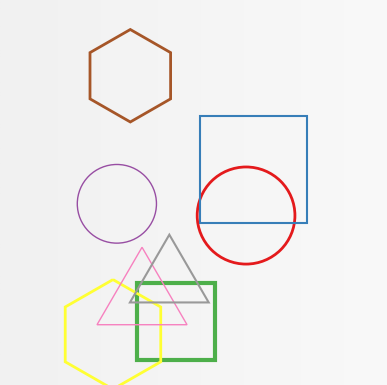[{"shape": "circle", "thickness": 2, "radius": 0.63, "center": [0.635, 0.44]}, {"shape": "square", "thickness": 1.5, "radius": 0.69, "center": [0.654, 0.561]}, {"shape": "square", "thickness": 3, "radius": 0.5, "center": [0.453, 0.164]}, {"shape": "circle", "thickness": 1, "radius": 0.51, "center": [0.302, 0.471]}, {"shape": "hexagon", "thickness": 2, "radius": 0.71, "center": [0.292, 0.131]}, {"shape": "hexagon", "thickness": 2, "radius": 0.6, "center": [0.336, 0.803]}, {"shape": "triangle", "thickness": 1, "radius": 0.67, "center": [0.367, 0.224]}, {"shape": "triangle", "thickness": 1.5, "radius": 0.59, "center": [0.437, 0.273]}]